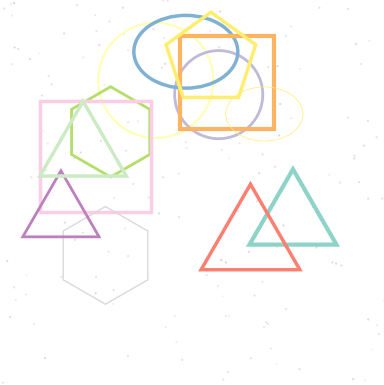[{"shape": "triangle", "thickness": 3, "radius": 0.65, "center": [0.761, 0.43]}, {"shape": "circle", "thickness": 1.5, "radius": 0.75, "center": [0.405, 0.791]}, {"shape": "circle", "thickness": 2, "radius": 0.57, "center": [0.568, 0.754]}, {"shape": "triangle", "thickness": 2.5, "radius": 0.74, "center": [0.651, 0.374]}, {"shape": "oval", "thickness": 2.5, "radius": 0.68, "center": [0.483, 0.866]}, {"shape": "square", "thickness": 3, "radius": 0.61, "center": [0.59, 0.786]}, {"shape": "hexagon", "thickness": 2, "radius": 0.59, "center": [0.287, 0.657]}, {"shape": "square", "thickness": 2.5, "radius": 0.72, "center": [0.248, 0.593]}, {"shape": "hexagon", "thickness": 1, "radius": 0.63, "center": [0.274, 0.337]}, {"shape": "triangle", "thickness": 2, "radius": 0.57, "center": [0.158, 0.442]}, {"shape": "triangle", "thickness": 2.5, "radius": 0.65, "center": [0.216, 0.607]}, {"shape": "oval", "thickness": 0.5, "radius": 0.5, "center": [0.687, 0.704]}, {"shape": "pentagon", "thickness": 2.5, "radius": 0.61, "center": [0.548, 0.846]}]